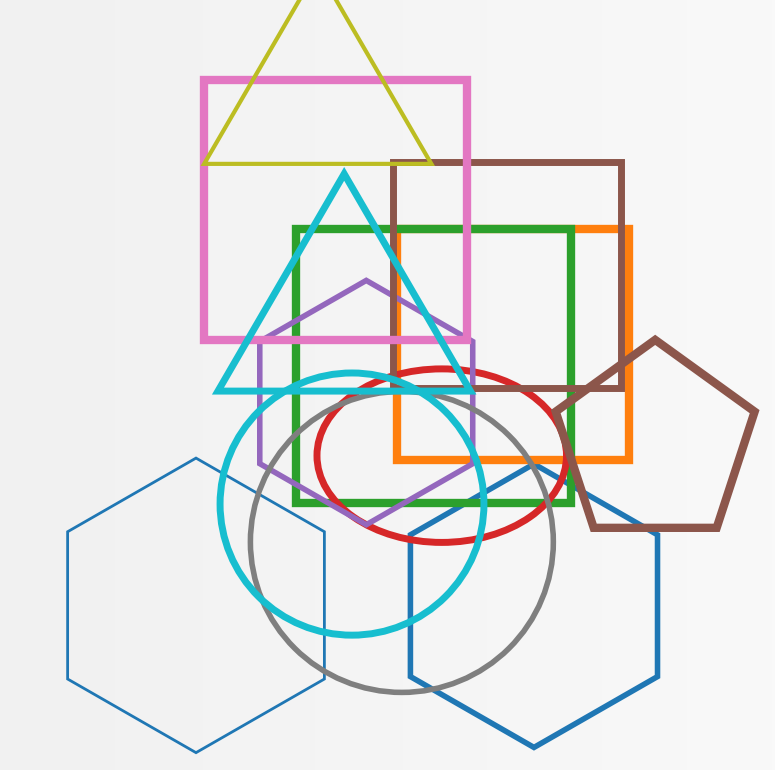[{"shape": "hexagon", "thickness": 1, "radius": 0.96, "center": [0.253, 0.214]}, {"shape": "hexagon", "thickness": 2, "radius": 0.92, "center": [0.689, 0.213]}, {"shape": "square", "thickness": 3, "radius": 0.75, "center": [0.662, 0.553]}, {"shape": "square", "thickness": 3, "radius": 0.89, "center": [0.559, 0.524]}, {"shape": "oval", "thickness": 2.5, "radius": 0.8, "center": [0.57, 0.408]}, {"shape": "hexagon", "thickness": 2, "radius": 0.79, "center": [0.473, 0.477]}, {"shape": "pentagon", "thickness": 3, "radius": 0.67, "center": [0.845, 0.424]}, {"shape": "square", "thickness": 2.5, "radius": 0.74, "center": [0.654, 0.643]}, {"shape": "square", "thickness": 3, "radius": 0.85, "center": [0.433, 0.727]}, {"shape": "circle", "thickness": 2, "radius": 0.98, "center": [0.519, 0.296]}, {"shape": "triangle", "thickness": 1.5, "radius": 0.85, "center": [0.41, 0.872]}, {"shape": "triangle", "thickness": 2.5, "radius": 0.94, "center": [0.444, 0.586]}, {"shape": "circle", "thickness": 2.5, "radius": 0.85, "center": [0.454, 0.345]}]